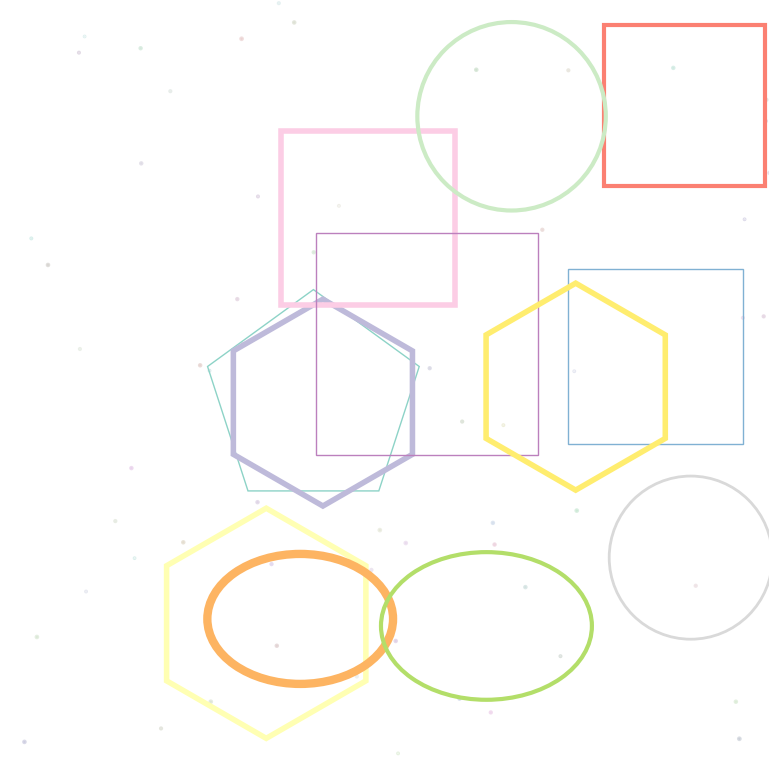[{"shape": "pentagon", "thickness": 0.5, "radius": 0.72, "center": [0.407, 0.479]}, {"shape": "hexagon", "thickness": 2, "radius": 0.75, "center": [0.346, 0.191]}, {"shape": "hexagon", "thickness": 2, "radius": 0.67, "center": [0.419, 0.477]}, {"shape": "square", "thickness": 1.5, "radius": 0.53, "center": [0.889, 0.863]}, {"shape": "square", "thickness": 0.5, "radius": 0.57, "center": [0.851, 0.537]}, {"shape": "oval", "thickness": 3, "radius": 0.6, "center": [0.39, 0.196]}, {"shape": "oval", "thickness": 1.5, "radius": 0.68, "center": [0.632, 0.187]}, {"shape": "square", "thickness": 2, "radius": 0.57, "center": [0.478, 0.717]}, {"shape": "circle", "thickness": 1, "radius": 0.53, "center": [0.897, 0.276]}, {"shape": "square", "thickness": 0.5, "radius": 0.72, "center": [0.555, 0.554]}, {"shape": "circle", "thickness": 1.5, "radius": 0.61, "center": [0.664, 0.849]}, {"shape": "hexagon", "thickness": 2, "radius": 0.67, "center": [0.748, 0.498]}]